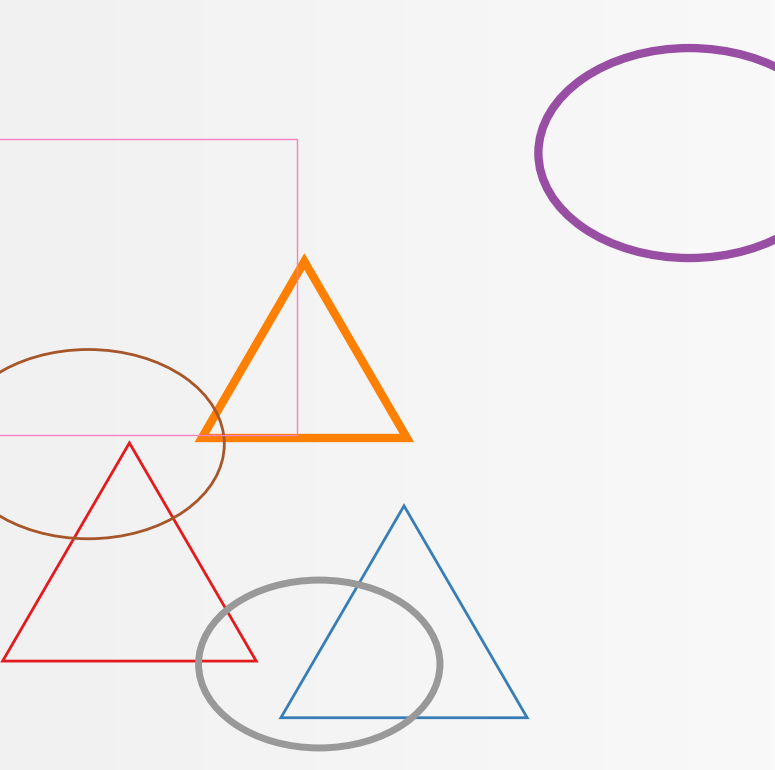[{"shape": "triangle", "thickness": 1, "radius": 0.94, "center": [0.167, 0.236]}, {"shape": "triangle", "thickness": 1, "radius": 0.92, "center": [0.521, 0.16]}, {"shape": "oval", "thickness": 3, "radius": 0.97, "center": [0.889, 0.801]}, {"shape": "triangle", "thickness": 3, "radius": 0.76, "center": [0.393, 0.508]}, {"shape": "oval", "thickness": 1, "radius": 0.88, "center": [0.114, 0.423]}, {"shape": "square", "thickness": 0.5, "radius": 0.96, "center": [0.19, 0.627]}, {"shape": "oval", "thickness": 2.5, "radius": 0.78, "center": [0.412, 0.138]}]